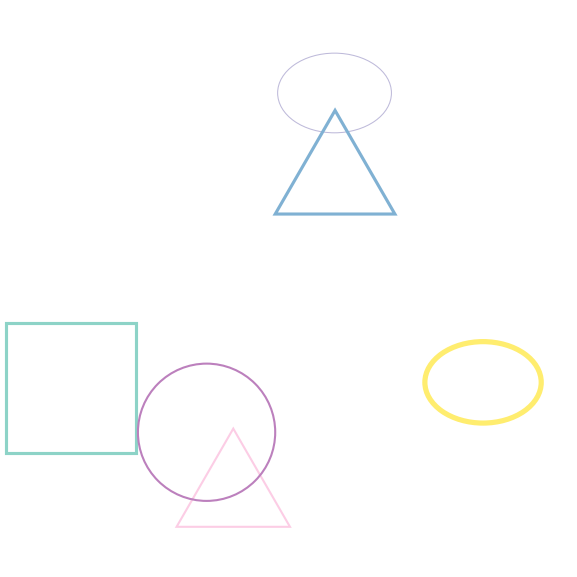[{"shape": "square", "thickness": 1.5, "radius": 0.56, "center": [0.123, 0.328]}, {"shape": "oval", "thickness": 0.5, "radius": 0.49, "center": [0.579, 0.838]}, {"shape": "triangle", "thickness": 1.5, "radius": 0.6, "center": [0.58, 0.688]}, {"shape": "triangle", "thickness": 1, "radius": 0.57, "center": [0.404, 0.144]}, {"shape": "circle", "thickness": 1, "radius": 0.59, "center": [0.358, 0.251]}, {"shape": "oval", "thickness": 2.5, "radius": 0.5, "center": [0.836, 0.337]}]